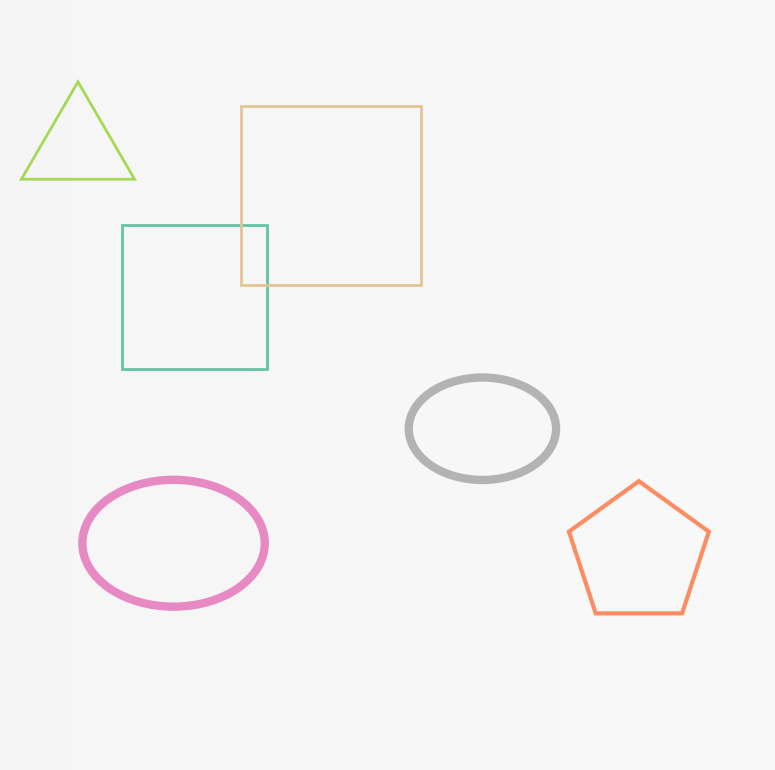[{"shape": "square", "thickness": 1, "radius": 0.47, "center": [0.251, 0.615]}, {"shape": "pentagon", "thickness": 1.5, "radius": 0.47, "center": [0.824, 0.28]}, {"shape": "oval", "thickness": 3, "radius": 0.59, "center": [0.224, 0.295]}, {"shape": "triangle", "thickness": 1, "radius": 0.42, "center": [0.101, 0.809]}, {"shape": "square", "thickness": 1, "radius": 0.58, "center": [0.427, 0.746]}, {"shape": "oval", "thickness": 3, "radius": 0.48, "center": [0.622, 0.443]}]